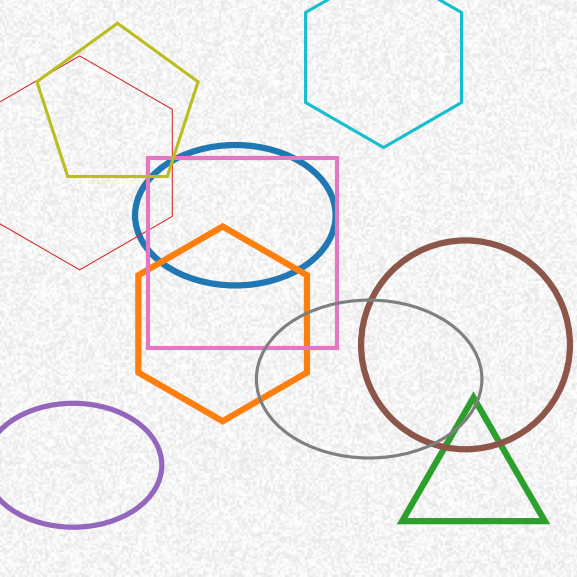[{"shape": "oval", "thickness": 3, "radius": 0.87, "center": [0.408, 0.626]}, {"shape": "hexagon", "thickness": 3, "radius": 0.84, "center": [0.386, 0.438]}, {"shape": "triangle", "thickness": 3, "radius": 0.71, "center": [0.82, 0.168]}, {"shape": "hexagon", "thickness": 0.5, "radius": 0.93, "center": [0.138, 0.717]}, {"shape": "oval", "thickness": 2.5, "radius": 0.77, "center": [0.127, 0.194]}, {"shape": "circle", "thickness": 3, "radius": 0.9, "center": [0.806, 0.402]}, {"shape": "square", "thickness": 2, "radius": 0.82, "center": [0.42, 0.561]}, {"shape": "oval", "thickness": 1.5, "radius": 0.98, "center": [0.639, 0.343]}, {"shape": "pentagon", "thickness": 1.5, "radius": 0.73, "center": [0.203, 0.812]}, {"shape": "hexagon", "thickness": 1.5, "radius": 0.78, "center": [0.664, 0.9]}]